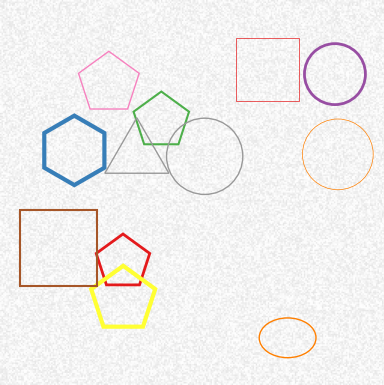[{"shape": "square", "thickness": 0.5, "radius": 0.41, "center": [0.695, 0.82]}, {"shape": "pentagon", "thickness": 2, "radius": 0.37, "center": [0.319, 0.319]}, {"shape": "hexagon", "thickness": 3, "radius": 0.45, "center": [0.193, 0.609]}, {"shape": "pentagon", "thickness": 1.5, "radius": 0.38, "center": [0.419, 0.687]}, {"shape": "circle", "thickness": 2, "radius": 0.4, "center": [0.87, 0.807]}, {"shape": "oval", "thickness": 1, "radius": 0.37, "center": [0.747, 0.123]}, {"shape": "circle", "thickness": 0.5, "radius": 0.46, "center": [0.877, 0.599]}, {"shape": "pentagon", "thickness": 3, "radius": 0.44, "center": [0.32, 0.222]}, {"shape": "square", "thickness": 1.5, "radius": 0.5, "center": [0.152, 0.355]}, {"shape": "pentagon", "thickness": 1, "radius": 0.41, "center": [0.283, 0.784]}, {"shape": "triangle", "thickness": 1, "radius": 0.48, "center": [0.355, 0.598]}, {"shape": "circle", "thickness": 1, "radius": 0.49, "center": [0.532, 0.594]}]